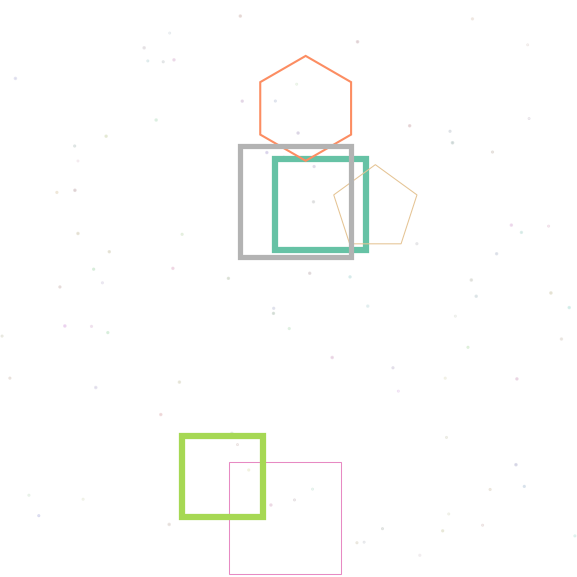[{"shape": "square", "thickness": 3, "radius": 0.39, "center": [0.555, 0.645]}, {"shape": "hexagon", "thickness": 1, "radius": 0.45, "center": [0.529, 0.812]}, {"shape": "square", "thickness": 0.5, "radius": 0.49, "center": [0.494, 0.102]}, {"shape": "square", "thickness": 3, "radius": 0.35, "center": [0.385, 0.174]}, {"shape": "pentagon", "thickness": 0.5, "radius": 0.38, "center": [0.65, 0.638]}, {"shape": "square", "thickness": 2.5, "radius": 0.48, "center": [0.511, 0.649]}]